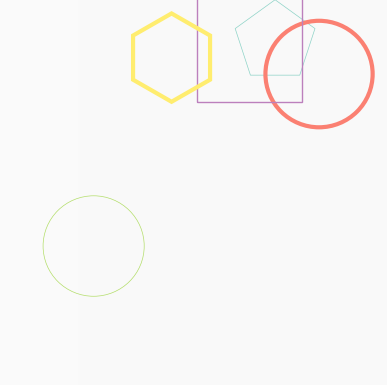[{"shape": "pentagon", "thickness": 0.5, "radius": 0.54, "center": [0.71, 0.892]}, {"shape": "circle", "thickness": 3, "radius": 0.69, "center": [0.823, 0.808]}, {"shape": "circle", "thickness": 0.5, "radius": 0.65, "center": [0.242, 0.361]}, {"shape": "square", "thickness": 1, "radius": 0.68, "center": [0.643, 0.869]}, {"shape": "hexagon", "thickness": 3, "radius": 0.57, "center": [0.443, 0.85]}]